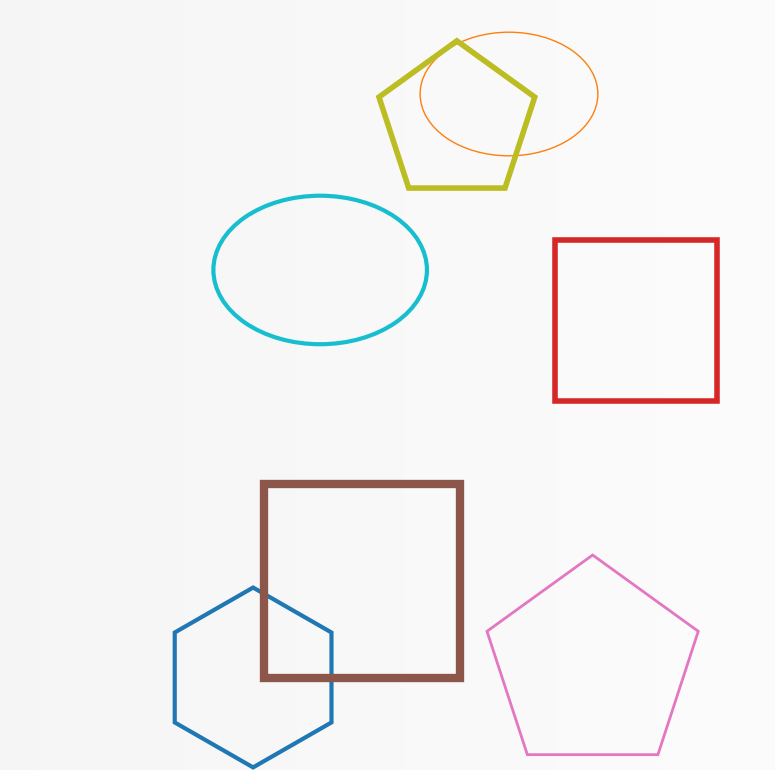[{"shape": "hexagon", "thickness": 1.5, "radius": 0.58, "center": [0.327, 0.12]}, {"shape": "oval", "thickness": 0.5, "radius": 0.57, "center": [0.657, 0.878]}, {"shape": "square", "thickness": 2, "radius": 0.52, "center": [0.82, 0.584]}, {"shape": "square", "thickness": 3, "radius": 0.63, "center": [0.467, 0.245]}, {"shape": "pentagon", "thickness": 1, "radius": 0.72, "center": [0.765, 0.136]}, {"shape": "pentagon", "thickness": 2, "radius": 0.53, "center": [0.589, 0.841]}, {"shape": "oval", "thickness": 1.5, "radius": 0.69, "center": [0.413, 0.649]}]